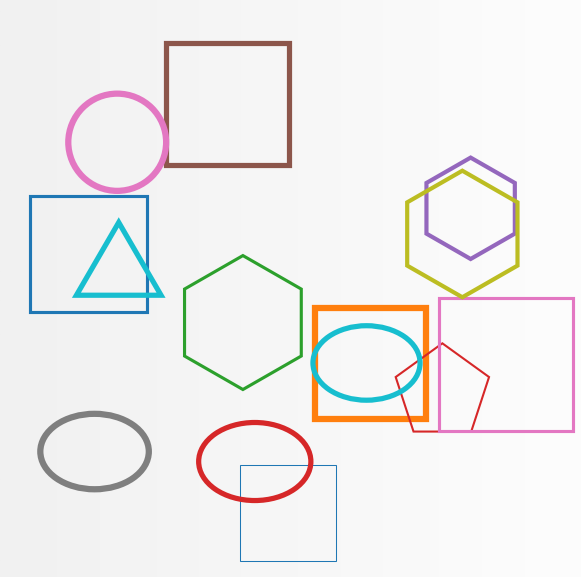[{"shape": "square", "thickness": 1.5, "radius": 0.5, "center": [0.152, 0.559]}, {"shape": "square", "thickness": 0.5, "radius": 0.41, "center": [0.496, 0.111]}, {"shape": "square", "thickness": 3, "radius": 0.48, "center": [0.638, 0.37]}, {"shape": "hexagon", "thickness": 1.5, "radius": 0.58, "center": [0.418, 0.441]}, {"shape": "pentagon", "thickness": 1, "radius": 0.42, "center": [0.761, 0.32]}, {"shape": "oval", "thickness": 2.5, "radius": 0.48, "center": [0.438, 0.2]}, {"shape": "hexagon", "thickness": 2, "radius": 0.44, "center": [0.81, 0.638]}, {"shape": "square", "thickness": 2.5, "radius": 0.53, "center": [0.391, 0.818]}, {"shape": "square", "thickness": 1.5, "radius": 0.57, "center": [0.871, 0.368]}, {"shape": "circle", "thickness": 3, "radius": 0.42, "center": [0.202, 0.753]}, {"shape": "oval", "thickness": 3, "radius": 0.47, "center": [0.163, 0.217]}, {"shape": "hexagon", "thickness": 2, "radius": 0.55, "center": [0.795, 0.594]}, {"shape": "oval", "thickness": 2.5, "radius": 0.46, "center": [0.631, 0.371]}, {"shape": "triangle", "thickness": 2.5, "radius": 0.42, "center": [0.204, 0.53]}]